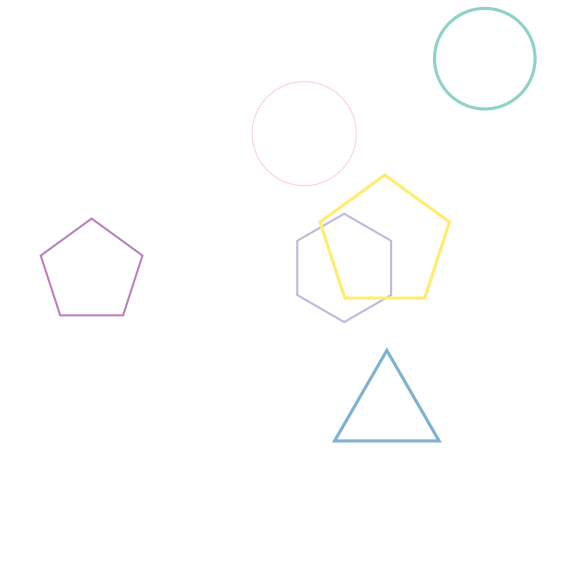[{"shape": "circle", "thickness": 1.5, "radius": 0.44, "center": [0.839, 0.898]}, {"shape": "hexagon", "thickness": 1, "radius": 0.47, "center": [0.596, 0.535]}, {"shape": "triangle", "thickness": 1.5, "radius": 0.52, "center": [0.67, 0.288]}, {"shape": "circle", "thickness": 0.5, "radius": 0.45, "center": [0.527, 0.768]}, {"shape": "pentagon", "thickness": 1, "radius": 0.46, "center": [0.159, 0.528]}, {"shape": "pentagon", "thickness": 1.5, "radius": 0.59, "center": [0.666, 0.578]}]